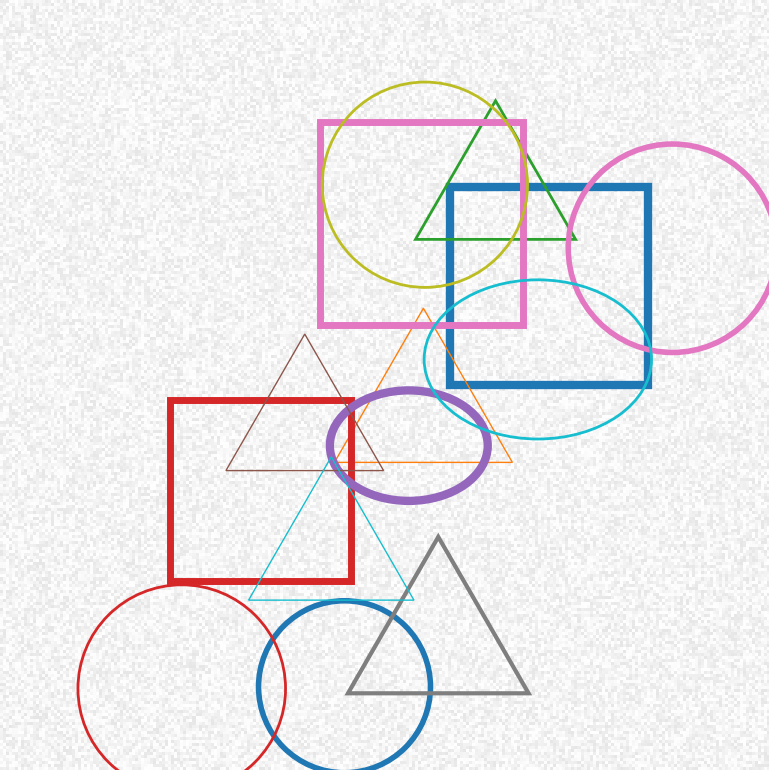[{"shape": "circle", "thickness": 2, "radius": 0.56, "center": [0.447, 0.108]}, {"shape": "square", "thickness": 3, "radius": 0.64, "center": [0.713, 0.628]}, {"shape": "triangle", "thickness": 0.5, "radius": 0.67, "center": [0.55, 0.466]}, {"shape": "triangle", "thickness": 1, "radius": 0.6, "center": [0.644, 0.749]}, {"shape": "circle", "thickness": 1, "radius": 0.67, "center": [0.236, 0.106]}, {"shape": "square", "thickness": 2.5, "radius": 0.59, "center": [0.338, 0.362]}, {"shape": "oval", "thickness": 3, "radius": 0.51, "center": [0.531, 0.421]}, {"shape": "triangle", "thickness": 0.5, "radius": 0.59, "center": [0.396, 0.448]}, {"shape": "square", "thickness": 2.5, "radius": 0.66, "center": [0.547, 0.71]}, {"shape": "circle", "thickness": 2, "radius": 0.68, "center": [0.873, 0.678]}, {"shape": "triangle", "thickness": 1.5, "radius": 0.68, "center": [0.569, 0.167]}, {"shape": "circle", "thickness": 1, "radius": 0.67, "center": [0.552, 0.76]}, {"shape": "triangle", "thickness": 0.5, "radius": 0.62, "center": [0.43, 0.283]}, {"shape": "oval", "thickness": 1, "radius": 0.74, "center": [0.698, 0.533]}]